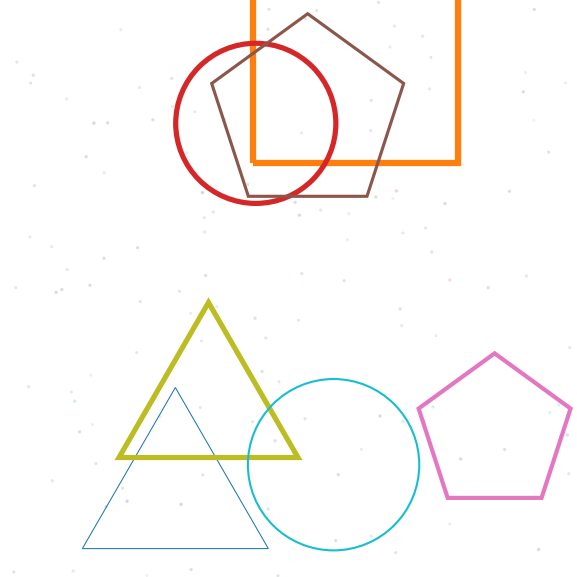[{"shape": "triangle", "thickness": 0.5, "radius": 0.93, "center": [0.304, 0.142]}, {"shape": "square", "thickness": 3, "radius": 0.89, "center": [0.616, 0.894]}, {"shape": "circle", "thickness": 2.5, "radius": 0.69, "center": [0.443, 0.786]}, {"shape": "pentagon", "thickness": 1.5, "radius": 0.87, "center": [0.533, 0.801]}, {"shape": "pentagon", "thickness": 2, "radius": 0.69, "center": [0.856, 0.249]}, {"shape": "triangle", "thickness": 2.5, "radius": 0.89, "center": [0.361, 0.296]}, {"shape": "circle", "thickness": 1, "radius": 0.74, "center": [0.578, 0.194]}]